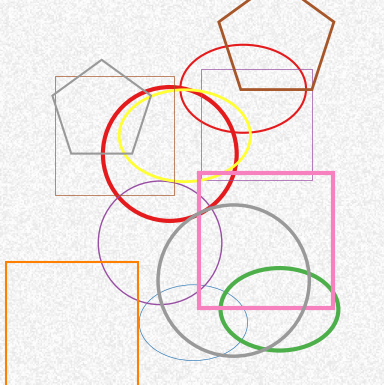[{"shape": "oval", "thickness": 1.5, "radius": 0.82, "center": [0.632, 0.769]}, {"shape": "circle", "thickness": 3, "radius": 0.87, "center": [0.441, 0.6]}, {"shape": "oval", "thickness": 0.5, "radius": 0.7, "center": [0.502, 0.162]}, {"shape": "oval", "thickness": 3, "radius": 0.77, "center": [0.726, 0.197]}, {"shape": "square", "thickness": 0.5, "radius": 0.72, "center": [0.666, 0.676]}, {"shape": "circle", "thickness": 1, "radius": 0.8, "center": [0.416, 0.369]}, {"shape": "square", "thickness": 1.5, "radius": 0.86, "center": [0.187, 0.148]}, {"shape": "oval", "thickness": 2, "radius": 0.85, "center": [0.48, 0.647]}, {"shape": "square", "thickness": 0.5, "radius": 0.77, "center": [0.297, 0.648]}, {"shape": "pentagon", "thickness": 2, "radius": 0.79, "center": [0.718, 0.894]}, {"shape": "square", "thickness": 3, "radius": 0.87, "center": [0.691, 0.376]}, {"shape": "pentagon", "thickness": 1.5, "radius": 0.67, "center": [0.264, 0.71]}, {"shape": "circle", "thickness": 2.5, "radius": 0.98, "center": [0.607, 0.271]}]